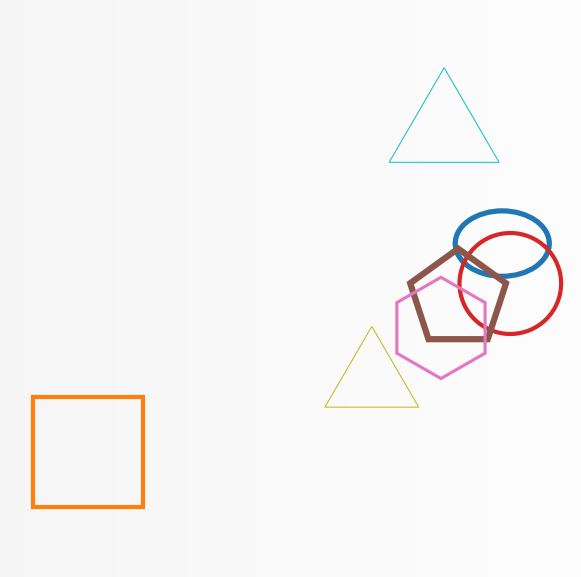[{"shape": "oval", "thickness": 2.5, "radius": 0.4, "center": [0.864, 0.577]}, {"shape": "square", "thickness": 2, "radius": 0.47, "center": [0.152, 0.217]}, {"shape": "circle", "thickness": 2, "radius": 0.44, "center": [0.878, 0.508]}, {"shape": "pentagon", "thickness": 3, "radius": 0.43, "center": [0.788, 0.482]}, {"shape": "hexagon", "thickness": 1.5, "radius": 0.44, "center": [0.759, 0.431]}, {"shape": "triangle", "thickness": 0.5, "radius": 0.47, "center": [0.64, 0.341]}, {"shape": "triangle", "thickness": 0.5, "radius": 0.55, "center": [0.764, 0.773]}]